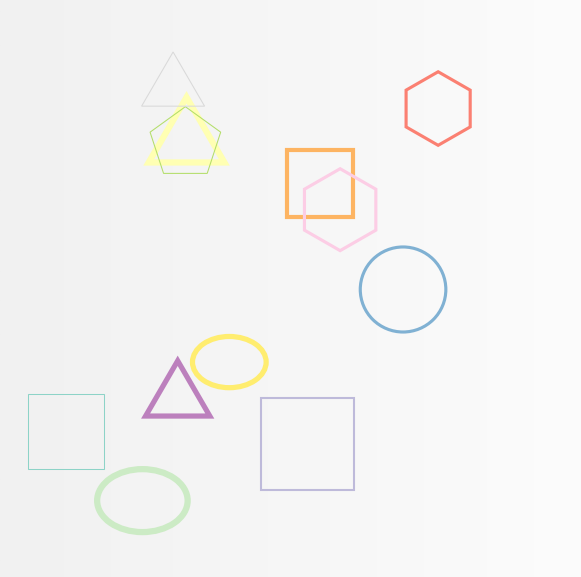[{"shape": "square", "thickness": 0.5, "radius": 0.33, "center": [0.113, 0.251]}, {"shape": "triangle", "thickness": 3, "radius": 0.38, "center": [0.321, 0.755]}, {"shape": "square", "thickness": 1, "radius": 0.4, "center": [0.529, 0.23]}, {"shape": "hexagon", "thickness": 1.5, "radius": 0.32, "center": [0.754, 0.811]}, {"shape": "circle", "thickness": 1.5, "radius": 0.37, "center": [0.693, 0.498]}, {"shape": "square", "thickness": 2, "radius": 0.29, "center": [0.55, 0.681]}, {"shape": "pentagon", "thickness": 0.5, "radius": 0.32, "center": [0.319, 0.751]}, {"shape": "hexagon", "thickness": 1.5, "radius": 0.35, "center": [0.585, 0.636]}, {"shape": "triangle", "thickness": 0.5, "radius": 0.31, "center": [0.298, 0.847]}, {"shape": "triangle", "thickness": 2.5, "radius": 0.32, "center": [0.306, 0.311]}, {"shape": "oval", "thickness": 3, "radius": 0.39, "center": [0.245, 0.132]}, {"shape": "oval", "thickness": 2.5, "radius": 0.32, "center": [0.395, 0.372]}]